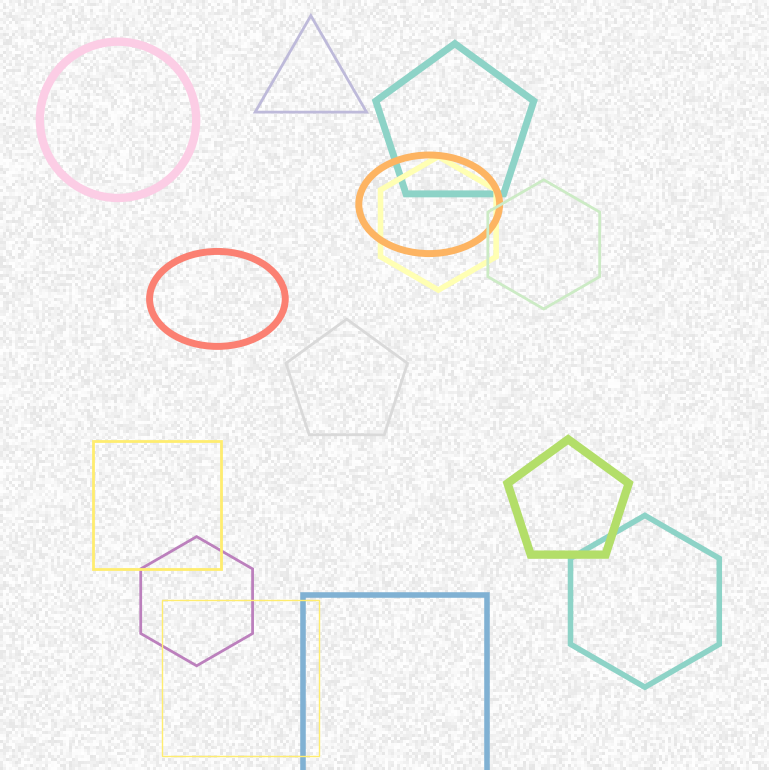[{"shape": "hexagon", "thickness": 2, "radius": 0.56, "center": [0.838, 0.219]}, {"shape": "pentagon", "thickness": 2.5, "radius": 0.54, "center": [0.591, 0.835]}, {"shape": "hexagon", "thickness": 2, "radius": 0.43, "center": [0.569, 0.71]}, {"shape": "triangle", "thickness": 1, "radius": 0.42, "center": [0.404, 0.896]}, {"shape": "oval", "thickness": 2.5, "radius": 0.44, "center": [0.282, 0.612]}, {"shape": "square", "thickness": 2, "radius": 0.6, "center": [0.513, 0.108]}, {"shape": "oval", "thickness": 2.5, "radius": 0.46, "center": [0.557, 0.735]}, {"shape": "pentagon", "thickness": 3, "radius": 0.41, "center": [0.738, 0.347]}, {"shape": "circle", "thickness": 3, "radius": 0.51, "center": [0.153, 0.844]}, {"shape": "pentagon", "thickness": 1, "radius": 0.42, "center": [0.45, 0.503]}, {"shape": "hexagon", "thickness": 1, "radius": 0.42, "center": [0.255, 0.219]}, {"shape": "hexagon", "thickness": 1, "radius": 0.42, "center": [0.706, 0.683]}, {"shape": "square", "thickness": 1, "radius": 0.42, "center": [0.204, 0.344]}, {"shape": "square", "thickness": 0.5, "radius": 0.51, "center": [0.312, 0.119]}]